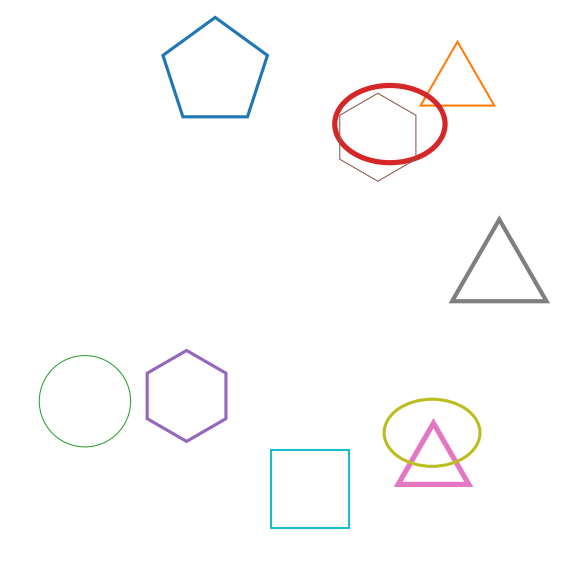[{"shape": "pentagon", "thickness": 1.5, "radius": 0.48, "center": [0.373, 0.874]}, {"shape": "triangle", "thickness": 1, "radius": 0.37, "center": [0.792, 0.853]}, {"shape": "circle", "thickness": 0.5, "radius": 0.4, "center": [0.147, 0.304]}, {"shape": "oval", "thickness": 2.5, "radius": 0.48, "center": [0.675, 0.784]}, {"shape": "hexagon", "thickness": 1.5, "radius": 0.39, "center": [0.323, 0.314]}, {"shape": "hexagon", "thickness": 0.5, "radius": 0.38, "center": [0.654, 0.761]}, {"shape": "triangle", "thickness": 2.5, "radius": 0.35, "center": [0.751, 0.196]}, {"shape": "triangle", "thickness": 2, "radius": 0.47, "center": [0.865, 0.525]}, {"shape": "oval", "thickness": 1.5, "radius": 0.41, "center": [0.748, 0.25]}, {"shape": "square", "thickness": 1, "radius": 0.34, "center": [0.537, 0.153]}]